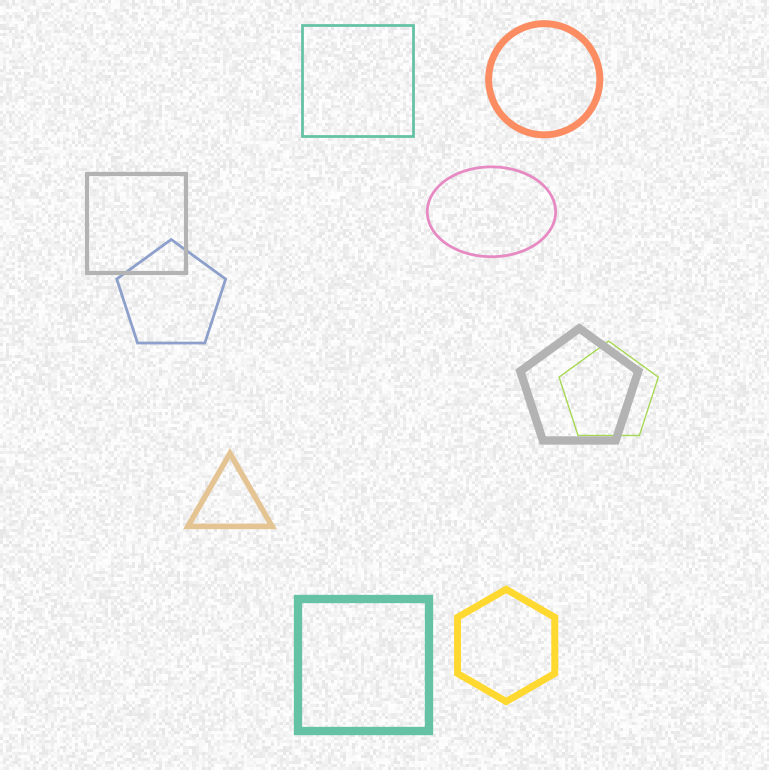[{"shape": "square", "thickness": 1, "radius": 0.36, "center": [0.464, 0.895]}, {"shape": "square", "thickness": 3, "radius": 0.43, "center": [0.472, 0.136]}, {"shape": "circle", "thickness": 2.5, "radius": 0.36, "center": [0.707, 0.897]}, {"shape": "pentagon", "thickness": 1, "radius": 0.37, "center": [0.222, 0.615]}, {"shape": "oval", "thickness": 1, "radius": 0.42, "center": [0.638, 0.725]}, {"shape": "pentagon", "thickness": 0.5, "radius": 0.34, "center": [0.791, 0.489]}, {"shape": "hexagon", "thickness": 2.5, "radius": 0.36, "center": [0.657, 0.162]}, {"shape": "triangle", "thickness": 2, "radius": 0.32, "center": [0.299, 0.348]}, {"shape": "square", "thickness": 1.5, "radius": 0.32, "center": [0.177, 0.71]}, {"shape": "pentagon", "thickness": 3, "radius": 0.4, "center": [0.752, 0.493]}]